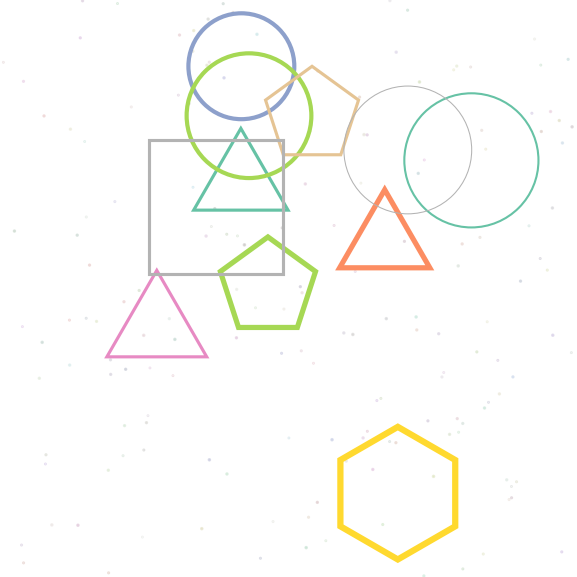[{"shape": "circle", "thickness": 1, "radius": 0.58, "center": [0.816, 0.721]}, {"shape": "triangle", "thickness": 1.5, "radius": 0.47, "center": [0.417, 0.682]}, {"shape": "triangle", "thickness": 2.5, "radius": 0.45, "center": [0.666, 0.58]}, {"shape": "circle", "thickness": 2, "radius": 0.46, "center": [0.418, 0.884]}, {"shape": "triangle", "thickness": 1.5, "radius": 0.5, "center": [0.271, 0.431]}, {"shape": "circle", "thickness": 2, "radius": 0.54, "center": [0.431, 0.799]}, {"shape": "pentagon", "thickness": 2.5, "radius": 0.43, "center": [0.464, 0.502]}, {"shape": "hexagon", "thickness": 3, "radius": 0.57, "center": [0.689, 0.145]}, {"shape": "pentagon", "thickness": 1.5, "radius": 0.42, "center": [0.54, 0.8]}, {"shape": "circle", "thickness": 0.5, "radius": 0.55, "center": [0.706, 0.739]}, {"shape": "square", "thickness": 1.5, "radius": 0.58, "center": [0.374, 0.641]}]